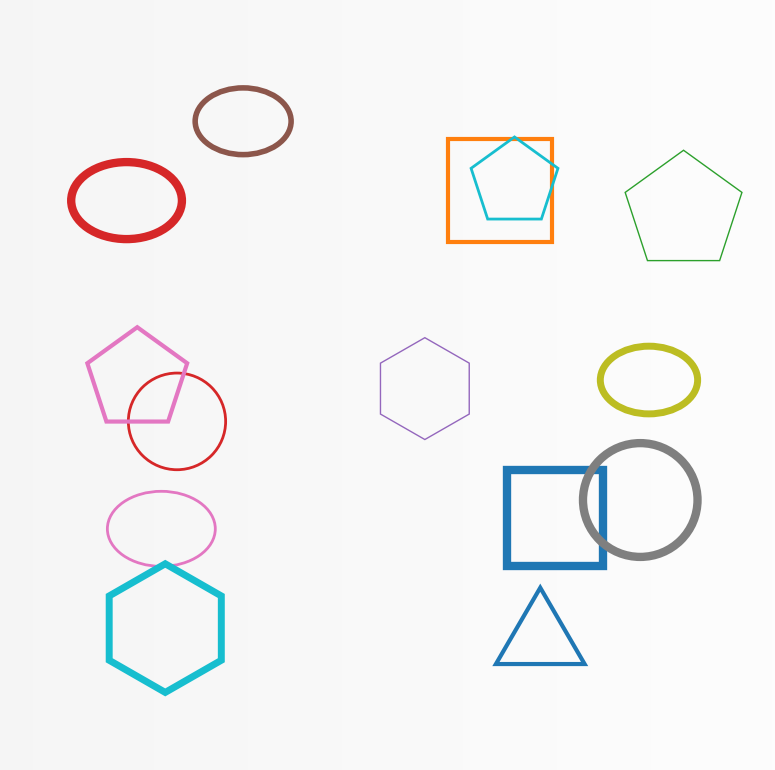[{"shape": "square", "thickness": 3, "radius": 0.31, "center": [0.716, 0.327]}, {"shape": "triangle", "thickness": 1.5, "radius": 0.33, "center": [0.697, 0.171]}, {"shape": "square", "thickness": 1.5, "radius": 0.34, "center": [0.646, 0.752]}, {"shape": "pentagon", "thickness": 0.5, "radius": 0.4, "center": [0.882, 0.726]}, {"shape": "oval", "thickness": 3, "radius": 0.36, "center": [0.163, 0.739]}, {"shape": "circle", "thickness": 1, "radius": 0.31, "center": [0.228, 0.453]}, {"shape": "hexagon", "thickness": 0.5, "radius": 0.33, "center": [0.548, 0.495]}, {"shape": "oval", "thickness": 2, "radius": 0.31, "center": [0.314, 0.843]}, {"shape": "oval", "thickness": 1, "radius": 0.35, "center": [0.208, 0.313]}, {"shape": "pentagon", "thickness": 1.5, "radius": 0.34, "center": [0.177, 0.507]}, {"shape": "circle", "thickness": 3, "radius": 0.37, "center": [0.826, 0.351]}, {"shape": "oval", "thickness": 2.5, "radius": 0.31, "center": [0.837, 0.506]}, {"shape": "hexagon", "thickness": 2.5, "radius": 0.42, "center": [0.213, 0.184]}, {"shape": "pentagon", "thickness": 1, "radius": 0.29, "center": [0.664, 0.763]}]